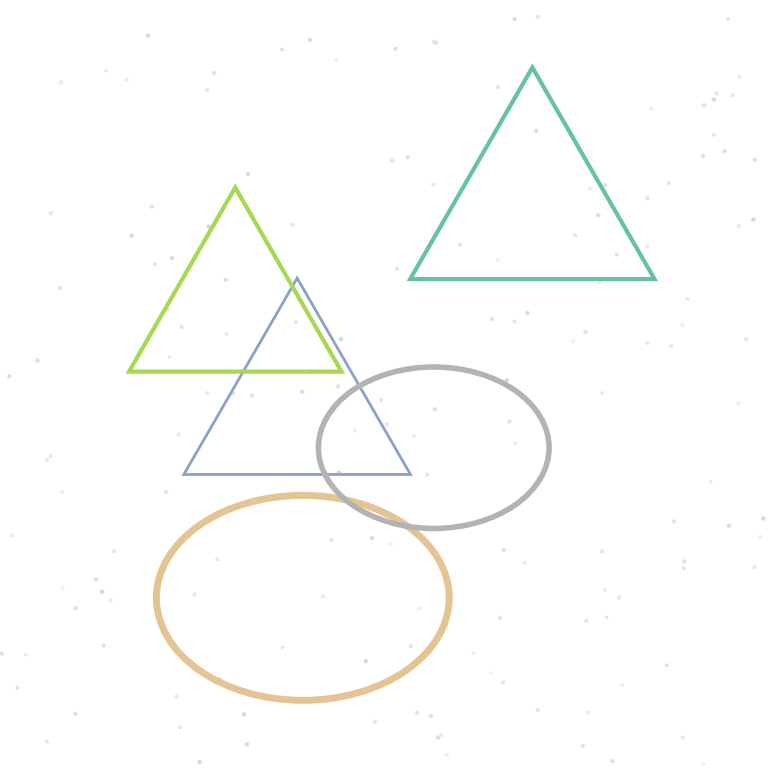[{"shape": "triangle", "thickness": 1.5, "radius": 0.92, "center": [0.691, 0.729]}, {"shape": "triangle", "thickness": 1, "radius": 0.85, "center": [0.386, 0.469]}, {"shape": "triangle", "thickness": 1.5, "radius": 0.8, "center": [0.305, 0.597]}, {"shape": "oval", "thickness": 2.5, "radius": 0.95, "center": [0.393, 0.224]}, {"shape": "oval", "thickness": 2, "radius": 0.75, "center": [0.563, 0.419]}]